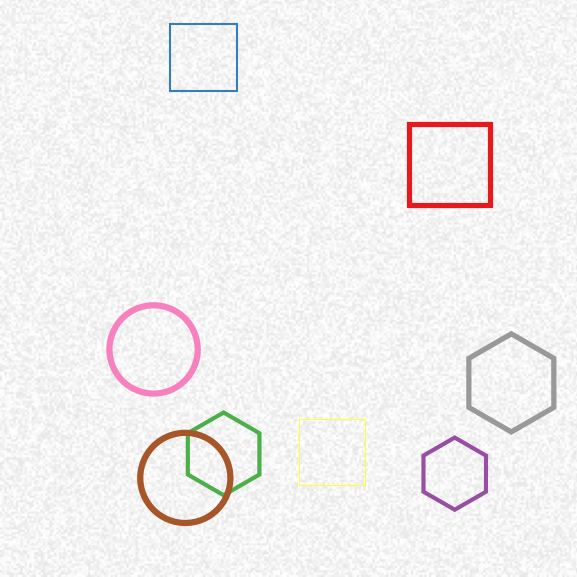[{"shape": "square", "thickness": 2.5, "radius": 0.35, "center": [0.778, 0.714]}, {"shape": "square", "thickness": 1, "radius": 0.29, "center": [0.353, 0.899]}, {"shape": "hexagon", "thickness": 2, "radius": 0.36, "center": [0.387, 0.213]}, {"shape": "hexagon", "thickness": 2, "radius": 0.31, "center": [0.787, 0.179]}, {"shape": "square", "thickness": 0.5, "radius": 0.29, "center": [0.575, 0.217]}, {"shape": "circle", "thickness": 3, "radius": 0.39, "center": [0.321, 0.172]}, {"shape": "circle", "thickness": 3, "radius": 0.38, "center": [0.266, 0.394]}, {"shape": "hexagon", "thickness": 2.5, "radius": 0.42, "center": [0.885, 0.336]}]